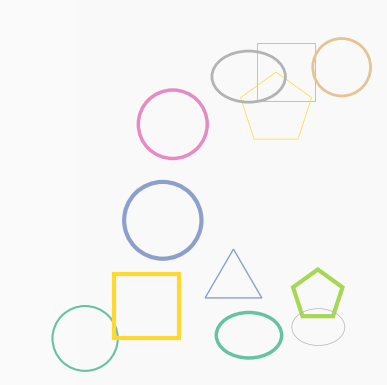[{"shape": "circle", "thickness": 1.5, "radius": 0.42, "center": [0.22, 0.121]}, {"shape": "oval", "thickness": 2.5, "radius": 0.42, "center": [0.643, 0.129]}, {"shape": "square", "thickness": 0.5, "radius": 0.37, "center": [0.737, 0.813]}, {"shape": "circle", "thickness": 3, "radius": 0.5, "center": [0.42, 0.428]}, {"shape": "triangle", "thickness": 1, "radius": 0.42, "center": [0.602, 0.268]}, {"shape": "circle", "thickness": 2.5, "radius": 0.44, "center": [0.446, 0.677]}, {"shape": "pentagon", "thickness": 3, "radius": 0.34, "center": [0.82, 0.233]}, {"shape": "square", "thickness": 3, "radius": 0.42, "center": [0.377, 0.205]}, {"shape": "pentagon", "thickness": 0.5, "radius": 0.48, "center": [0.712, 0.717]}, {"shape": "circle", "thickness": 2, "radius": 0.37, "center": [0.882, 0.825]}, {"shape": "oval", "thickness": 0.5, "radius": 0.34, "center": [0.821, 0.15]}, {"shape": "oval", "thickness": 2, "radius": 0.47, "center": [0.642, 0.801]}]